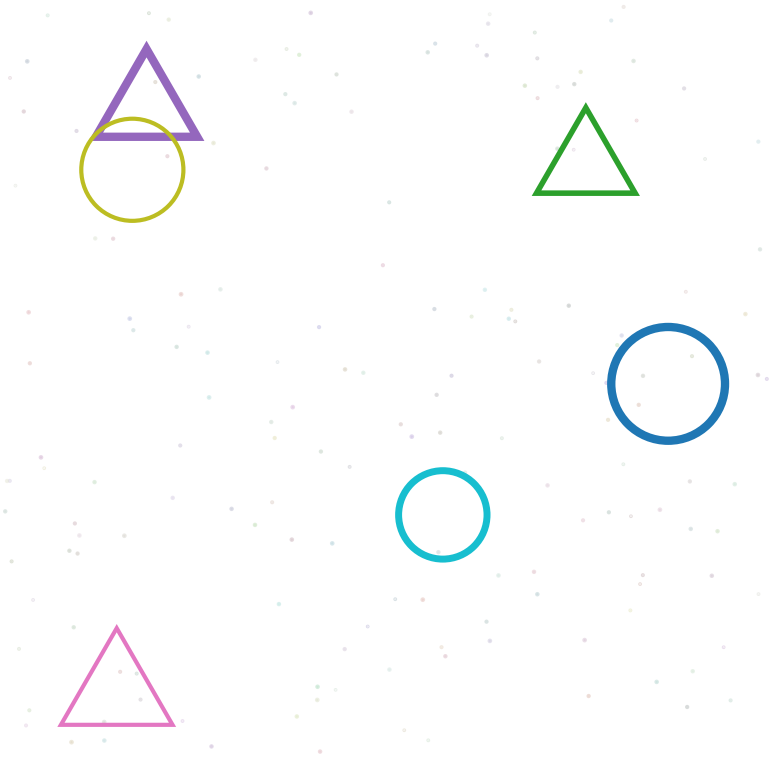[{"shape": "circle", "thickness": 3, "radius": 0.37, "center": [0.868, 0.501]}, {"shape": "triangle", "thickness": 2, "radius": 0.37, "center": [0.761, 0.786]}, {"shape": "triangle", "thickness": 3, "radius": 0.38, "center": [0.19, 0.86]}, {"shape": "triangle", "thickness": 1.5, "radius": 0.42, "center": [0.152, 0.101]}, {"shape": "circle", "thickness": 1.5, "radius": 0.33, "center": [0.172, 0.78]}, {"shape": "circle", "thickness": 2.5, "radius": 0.29, "center": [0.575, 0.331]}]